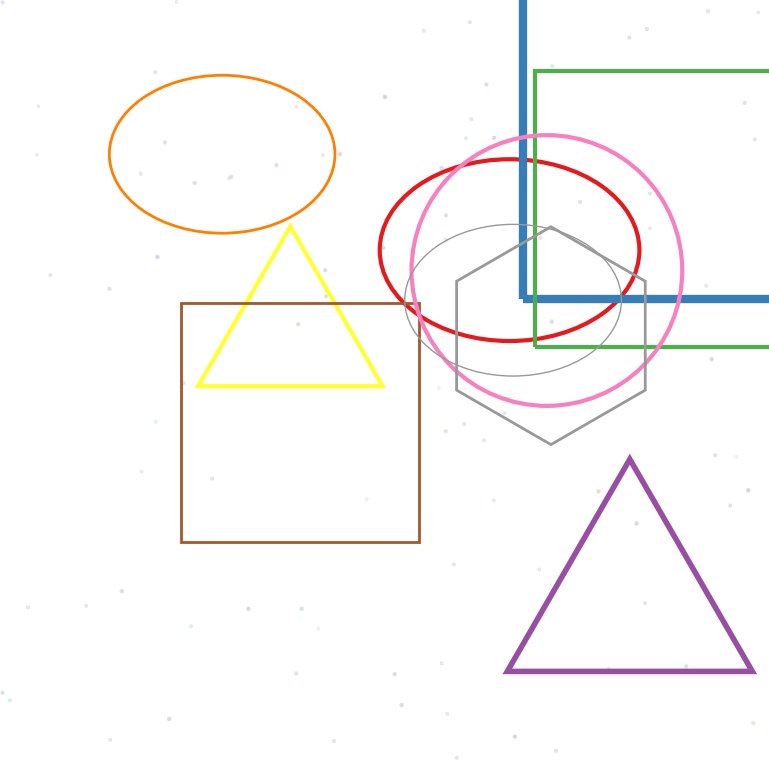[{"shape": "oval", "thickness": 1.5, "radius": 0.84, "center": [0.662, 0.675]}, {"shape": "square", "thickness": 3, "radius": 0.99, "center": [0.877, 0.81]}, {"shape": "square", "thickness": 1.5, "radius": 0.9, "center": [0.874, 0.728]}, {"shape": "triangle", "thickness": 2, "radius": 0.92, "center": [0.818, 0.22]}, {"shape": "oval", "thickness": 1, "radius": 0.73, "center": [0.289, 0.8]}, {"shape": "triangle", "thickness": 1.5, "radius": 0.69, "center": [0.377, 0.568]}, {"shape": "square", "thickness": 1, "radius": 0.78, "center": [0.39, 0.452]}, {"shape": "circle", "thickness": 1.5, "radius": 0.88, "center": [0.71, 0.649]}, {"shape": "hexagon", "thickness": 1, "radius": 0.71, "center": [0.715, 0.564]}, {"shape": "oval", "thickness": 0.5, "radius": 0.7, "center": [0.666, 0.61]}]